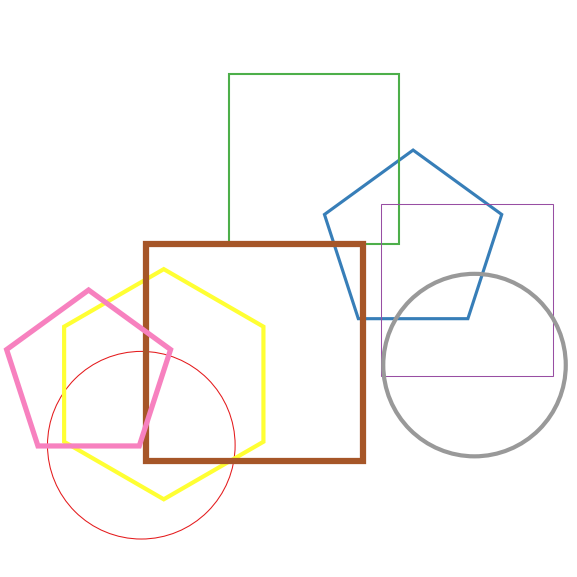[{"shape": "circle", "thickness": 0.5, "radius": 0.81, "center": [0.245, 0.228]}, {"shape": "pentagon", "thickness": 1.5, "radius": 0.81, "center": [0.715, 0.578]}, {"shape": "square", "thickness": 1, "radius": 0.74, "center": [0.543, 0.724]}, {"shape": "square", "thickness": 0.5, "radius": 0.74, "center": [0.809, 0.497]}, {"shape": "hexagon", "thickness": 2, "radius": 1.0, "center": [0.284, 0.334]}, {"shape": "square", "thickness": 3, "radius": 0.94, "center": [0.441, 0.389]}, {"shape": "pentagon", "thickness": 2.5, "radius": 0.75, "center": [0.153, 0.348]}, {"shape": "circle", "thickness": 2, "radius": 0.79, "center": [0.822, 0.367]}]